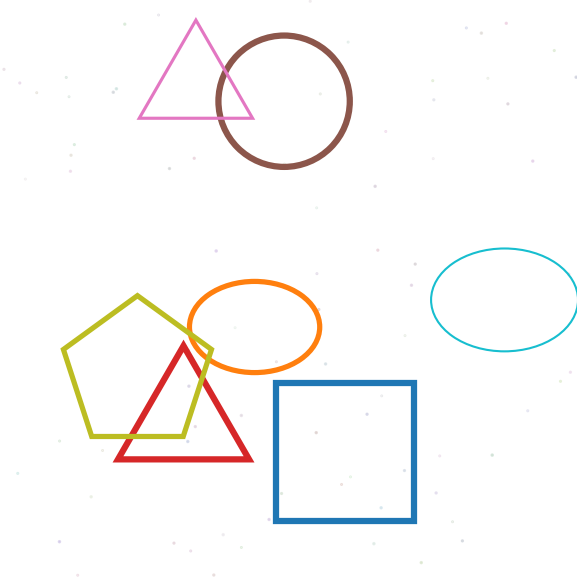[{"shape": "square", "thickness": 3, "radius": 0.6, "center": [0.598, 0.217]}, {"shape": "oval", "thickness": 2.5, "radius": 0.56, "center": [0.441, 0.433]}, {"shape": "triangle", "thickness": 3, "radius": 0.66, "center": [0.318, 0.269]}, {"shape": "circle", "thickness": 3, "radius": 0.57, "center": [0.492, 0.824]}, {"shape": "triangle", "thickness": 1.5, "radius": 0.57, "center": [0.339, 0.851]}, {"shape": "pentagon", "thickness": 2.5, "radius": 0.67, "center": [0.238, 0.352]}, {"shape": "oval", "thickness": 1, "radius": 0.64, "center": [0.874, 0.48]}]